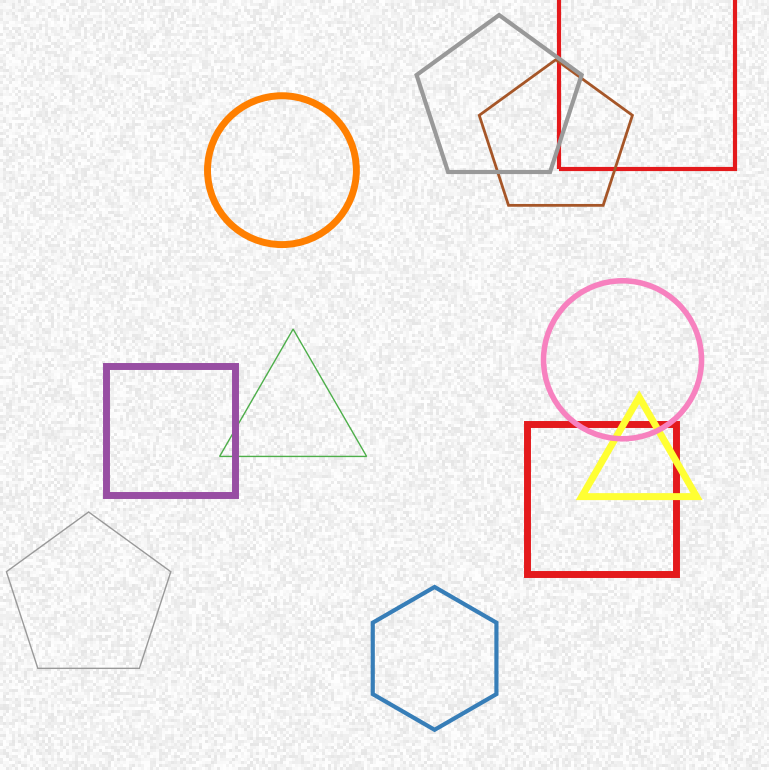[{"shape": "square", "thickness": 1.5, "radius": 0.57, "center": [0.84, 0.895]}, {"shape": "square", "thickness": 2.5, "radius": 0.49, "center": [0.781, 0.352]}, {"shape": "hexagon", "thickness": 1.5, "radius": 0.46, "center": [0.564, 0.145]}, {"shape": "triangle", "thickness": 0.5, "radius": 0.55, "center": [0.381, 0.462]}, {"shape": "square", "thickness": 2.5, "radius": 0.42, "center": [0.221, 0.441]}, {"shape": "circle", "thickness": 2.5, "radius": 0.48, "center": [0.366, 0.779]}, {"shape": "triangle", "thickness": 2.5, "radius": 0.43, "center": [0.83, 0.398]}, {"shape": "pentagon", "thickness": 1, "radius": 0.52, "center": [0.722, 0.818]}, {"shape": "circle", "thickness": 2, "radius": 0.51, "center": [0.808, 0.533]}, {"shape": "pentagon", "thickness": 1.5, "radius": 0.56, "center": [0.648, 0.868]}, {"shape": "pentagon", "thickness": 0.5, "radius": 0.56, "center": [0.115, 0.223]}]